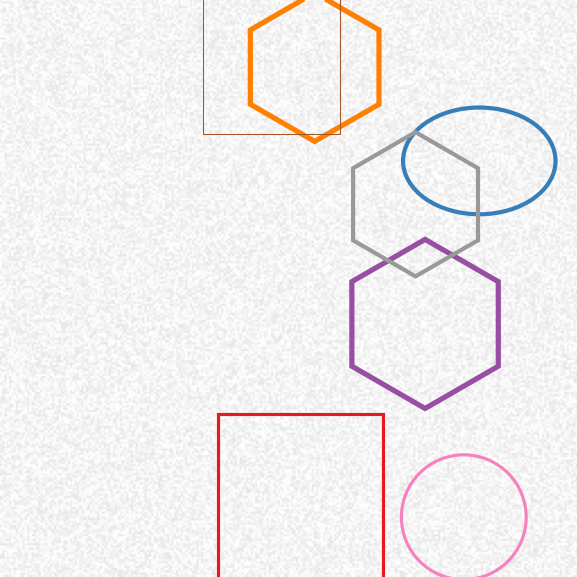[{"shape": "square", "thickness": 1.5, "radius": 0.71, "center": [0.521, 0.14]}, {"shape": "oval", "thickness": 2, "radius": 0.66, "center": [0.83, 0.721]}, {"shape": "hexagon", "thickness": 2.5, "radius": 0.73, "center": [0.736, 0.438]}, {"shape": "hexagon", "thickness": 2.5, "radius": 0.64, "center": [0.545, 0.883]}, {"shape": "square", "thickness": 0.5, "radius": 0.59, "center": [0.47, 0.886]}, {"shape": "circle", "thickness": 1.5, "radius": 0.54, "center": [0.803, 0.104]}, {"shape": "hexagon", "thickness": 2, "radius": 0.62, "center": [0.72, 0.645]}]